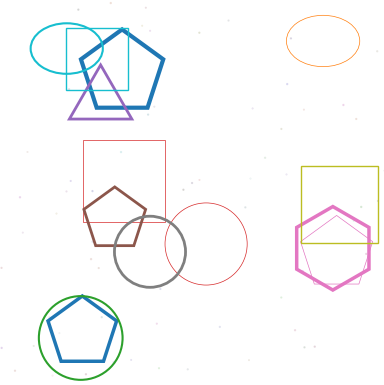[{"shape": "pentagon", "thickness": 3, "radius": 0.56, "center": [0.317, 0.811]}, {"shape": "pentagon", "thickness": 2.5, "radius": 0.47, "center": [0.214, 0.137]}, {"shape": "oval", "thickness": 0.5, "radius": 0.48, "center": [0.839, 0.894]}, {"shape": "circle", "thickness": 1.5, "radius": 0.54, "center": [0.21, 0.122]}, {"shape": "square", "thickness": 0.5, "radius": 0.53, "center": [0.322, 0.53]}, {"shape": "circle", "thickness": 0.5, "radius": 0.53, "center": [0.535, 0.366]}, {"shape": "triangle", "thickness": 2, "radius": 0.47, "center": [0.261, 0.738]}, {"shape": "pentagon", "thickness": 2, "radius": 0.42, "center": [0.298, 0.43]}, {"shape": "hexagon", "thickness": 2.5, "radius": 0.54, "center": [0.865, 0.355]}, {"shape": "pentagon", "thickness": 0.5, "radius": 0.49, "center": [0.874, 0.342]}, {"shape": "circle", "thickness": 2, "radius": 0.46, "center": [0.39, 0.346]}, {"shape": "square", "thickness": 1, "radius": 0.49, "center": [0.882, 0.469]}, {"shape": "oval", "thickness": 1.5, "radius": 0.47, "center": [0.173, 0.874]}, {"shape": "square", "thickness": 1, "radius": 0.41, "center": [0.251, 0.847]}]